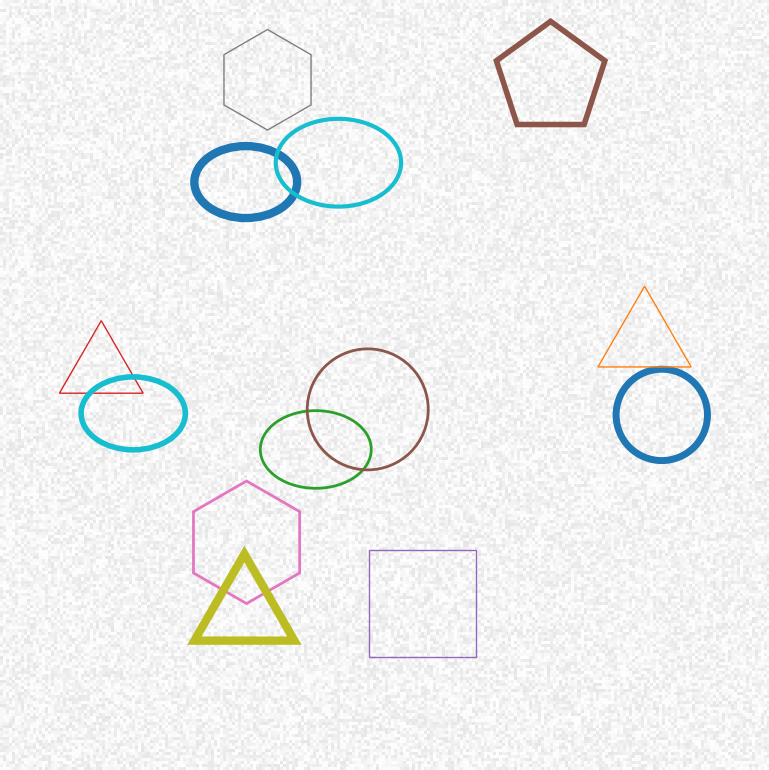[{"shape": "oval", "thickness": 3, "radius": 0.33, "center": [0.319, 0.764]}, {"shape": "circle", "thickness": 2.5, "radius": 0.3, "center": [0.859, 0.461]}, {"shape": "triangle", "thickness": 0.5, "radius": 0.35, "center": [0.837, 0.558]}, {"shape": "oval", "thickness": 1, "radius": 0.36, "center": [0.41, 0.416]}, {"shape": "triangle", "thickness": 0.5, "radius": 0.31, "center": [0.132, 0.521]}, {"shape": "square", "thickness": 0.5, "radius": 0.35, "center": [0.549, 0.216]}, {"shape": "pentagon", "thickness": 2, "radius": 0.37, "center": [0.715, 0.898]}, {"shape": "circle", "thickness": 1, "radius": 0.39, "center": [0.478, 0.468]}, {"shape": "hexagon", "thickness": 1, "radius": 0.4, "center": [0.32, 0.296]}, {"shape": "hexagon", "thickness": 0.5, "radius": 0.33, "center": [0.347, 0.896]}, {"shape": "triangle", "thickness": 3, "radius": 0.38, "center": [0.317, 0.206]}, {"shape": "oval", "thickness": 2, "radius": 0.34, "center": [0.173, 0.463]}, {"shape": "oval", "thickness": 1.5, "radius": 0.41, "center": [0.44, 0.789]}]